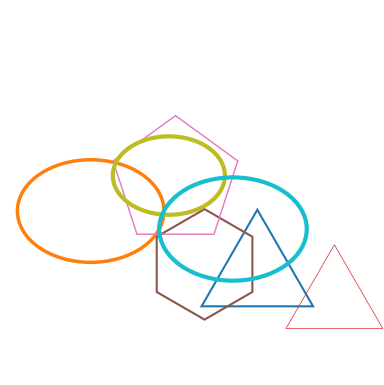[{"shape": "triangle", "thickness": 1.5, "radius": 0.84, "center": [0.668, 0.288]}, {"shape": "oval", "thickness": 2.5, "radius": 0.95, "center": [0.236, 0.452]}, {"shape": "triangle", "thickness": 0.5, "radius": 0.73, "center": [0.869, 0.219]}, {"shape": "hexagon", "thickness": 1.5, "radius": 0.72, "center": [0.531, 0.313]}, {"shape": "pentagon", "thickness": 1, "radius": 0.85, "center": [0.456, 0.529]}, {"shape": "oval", "thickness": 3, "radius": 0.73, "center": [0.439, 0.544]}, {"shape": "oval", "thickness": 3, "radius": 0.96, "center": [0.605, 0.405]}]